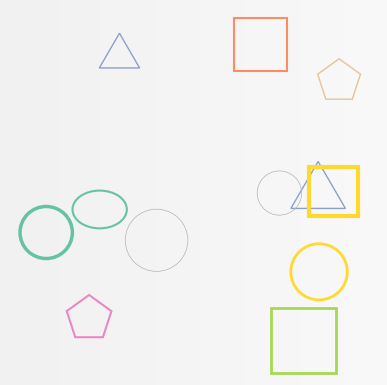[{"shape": "oval", "thickness": 1.5, "radius": 0.35, "center": [0.257, 0.456]}, {"shape": "circle", "thickness": 2.5, "radius": 0.34, "center": [0.119, 0.396]}, {"shape": "square", "thickness": 1.5, "radius": 0.34, "center": [0.671, 0.885]}, {"shape": "triangle", "thickness": 1, "radius": 0.3, "center": [0.308, 0.854]}, {"shape": "triangle", "thickness": 1, "radius": 0.41, "center": [0.821, 0.499]}, {"shape": "pentagon", "thickness": 1.5, "radius": 0.3, "center": [0.23, 0.173]}, {"shape": "square", "thickness": 2, "radius": 0.42, "center": [0.784, 0.116]}, {"shape": "circle", "thickness": 2, "radius": 0.36, "center": [0.823, 0.294]}, {"shape": "square", "thickness": 3, "radius": 0.32, "center": [0.861, 0.502]}, {"shape": "pentagon", "thickness": 1, "radius": 0.29, "center": [0.875, 0.789]}, {"shape": "circle", "thickness": 0.5, "radius": 0.29, "center": [0.721, 0.499]}, {"shape": "circle", "thickness": 0.5, "radius": 0.4, "center": [0.404, 0.376]}]